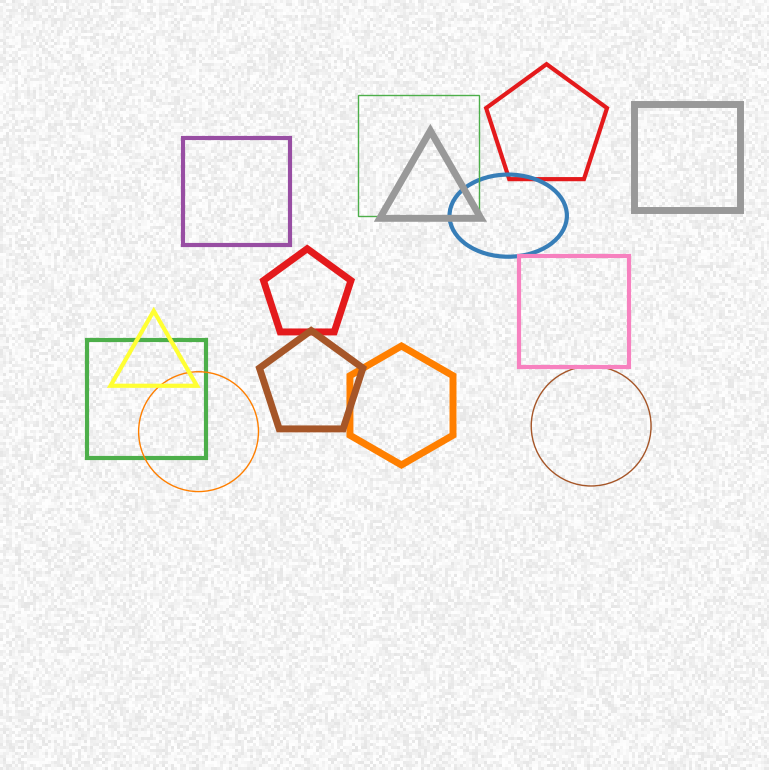[{"shape": "pentagon", "thickness": 2.5, "radius": 0.3, "center": [0.399, 0.617]}, {"shape": "pentagon", "thickness": 1.5, "radius": 0.41, "center": [0.71, 0.834]}, {"shape": "oval", "thickness": 1.5, "radius": 0.38, "center": [0.66, 0.72]}, {"shape": "square", "thickness": 0.5, "radius": 0.39, "center": [0.544, 0.798]}, {"shape": "square", "thickness": 1.5, "radius": 0.38, "center": [0.19, 0.482]}, {"shape": "square", "thickness": 1.5, "radius": 0.34, "center": [0.307, 0.751]}, {"shape": "hexagon", "thickness": 2.5, "radius": 0.39, "center": [0.521, 0.473]}, {"shape": "circle", "thickness": 0.5, "radius": 0.39, "center": [0.258, 0.439]}, {"shape": "triangle", "thickness": 1.5, "radius": 0.32, "center": [0.2, 0.531]}, {"shape": "pentagon", "thickness": 2.5, "radius": 0.35, "center": [0.404, 0.5]}, {"shape": "circle", "thickness": 0.5, "radius": 0.39, "center": [0.768, 0.447]}, {"shape": "square", "thickness": 1.5, "radius": 0.36, "center": [0.746, 0.596]}, {"shape": "square", "thickness": 2.5, "radius": 0.34, "center": [0.893, 0.796]}, {"shape": "triangle", "thickness": 2.5, "radius": 0.38, "center": [0.559, 0.754]}]